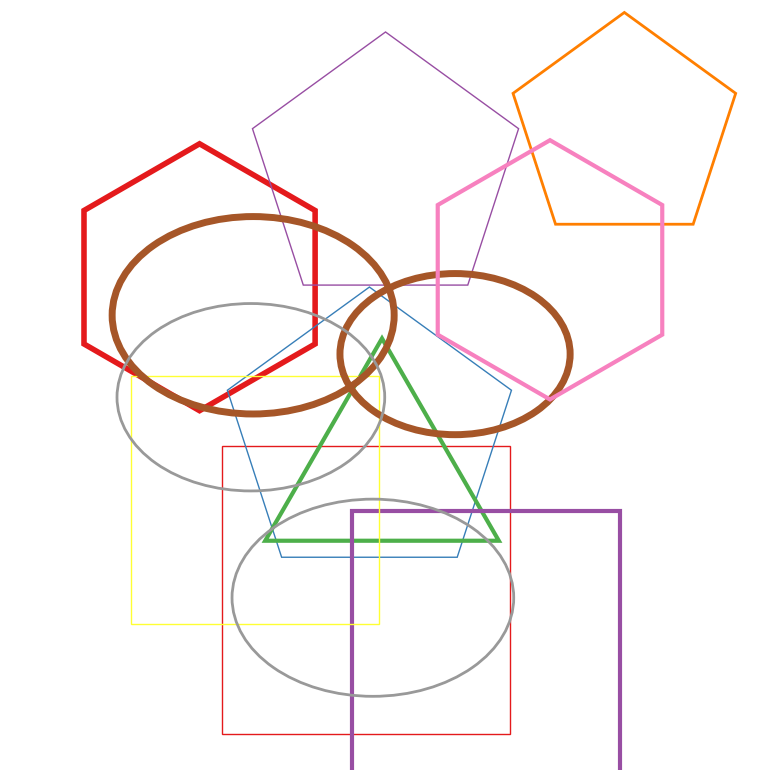[{"shape": "square", "thickness": 0.5, "radius": 0.93, "center": [0.475, 0.234]}, {"shape": "hexagon", "thickness": 2, "radius": 0.87, "center": [0.259, 0.64]}, {"shape": "pentagon", "thickness": 0.5, "radius": 0.97, "center": [0.48, 0.433]}, {"shape": "triangle", "thickness": 1.5, "radius": 0.88, "center": [0.496, 0.385]}, {"shape": "pentagon", "thickness": 0.5, "radius": 0.91, "center": [0.501, 0.777]}, {"shape": "square", "thickness": 1.5, "radius": 0.87, "center": [0.631, 0.162]}, {"shape": "pentagon", "thickness": 1, "radius": 0.76, "center": [0.811, 0.832]}, {"shape": "square", "thickness": 0.5, "radius": 0.81, "center": [0.332, 0.35]}, {"shape": "oval", "thickness": 2.5, "radius": 0.75, "center": [0.591, 0.54]}, {"shape": "oval", "thickness": 2.5, "radius": 0.92, "center": [0.329, 0.591]}, {"shape": "hexagon", "thickness": 1.5, "radius": 0.84, "center": [0.714, 0.65]}, {"shape": "oval", "thickness": 1, "radius": 0.87, "center": [0.326, 0.484]}, {"shape": "oval", "thickness": 1, "radius": 0.91, "center": [0.484, 0.224]}]